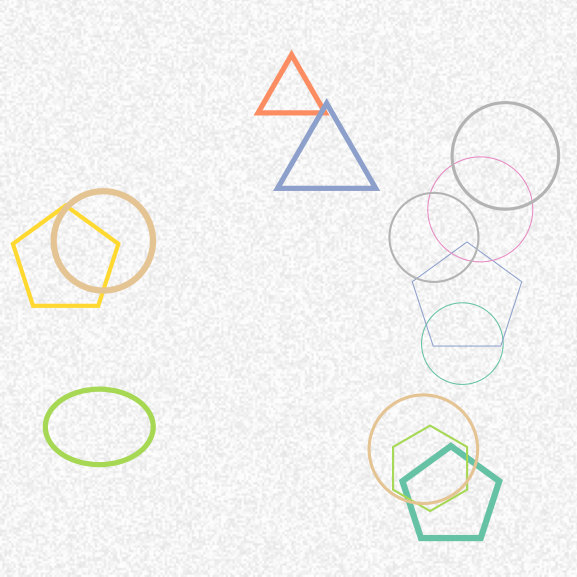[{"shape": "circle", "thickness": 0.5, "radius": 0.35, "center": [0.801, 0.404]}, {"shape": "pentagon", "thickness": 3, "radius": 0.44, "center": [0.781, 0.139]}, {"shape": "triangle", "thickness": 2.5, "radius": 0.34, "center": [0.505, 0.837]}, {"shape": "triangle", "thickness": 2.5, "radius": 0.49, "center": [0.566, 0.722]}, {"shape": "pentagon", "thickness": 0.5, "radius": 0.5, "center": [0.809, 0.481]}, {"shape": "circle", "thickness": 0.5, "radius": 0.45, "center": [0.832, 0.637]}, {"shape": "oval", "thickness": 2.5, "radius": 0.47, "center": [0.172, 0.26]}, {"shape": "hexagon", "thickness": 1, "radius": 0.37, "center": [0.745, 0.188]}, {"shape": "pentagon", "thickness": 2, "radius": 0.48, "center": [0.114, 0.547]}, {"shape": "circle", "thickness": 3, "radius": 0.43, "center": [0.179, 0.582]}, {"shape": "circle", "thickness": 1.5, "radius": 0.47, "center": [0.733, 0.221]}, {"shape": "circle", "thickness": 1, "radius": 0.39, "center": [0.751, 0.588]}, {"shape": "circle", "thickness": 1.5, "radius": 0.46, "center": [0.875, 0.729]}]